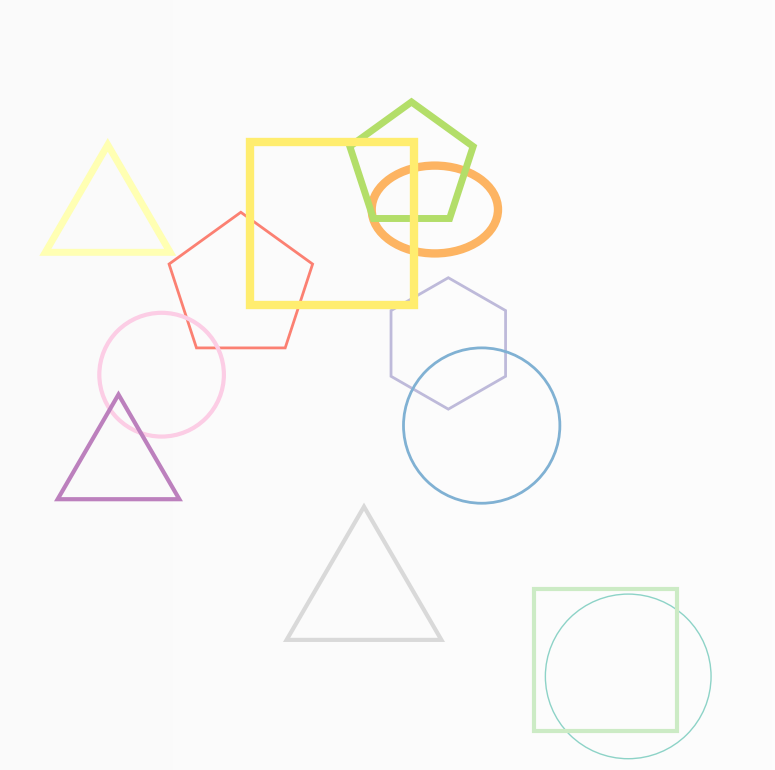[{"shape": "circle", "thickness": 0.5, "radius": 0.53, "center": [0.811, 0.122]}, {"shape": "triangle", "thickness": 2.5, "radius": 0.47, "center": [0.139, 0.719]}, {"shape": "hexagon", "thickness": 1, "radius": 0.43, "center": [0.578, 0.554]}, {"shape": "pentagon", "thickness": 1, "radius": 0.49, "center": [0.311, 0.627]}, {"shape": "circle", "thickness": 1, "radius": 0.5, "center": [0.622, 0.447]}, {"shape": "oval", "thickness": 3, "radius": 0.41, "center": [0.561, 0.728]}, {"shape": "pentagon", "thickness": 2.5, "radius": 0.42, "center": [0.531, 0.784]}, {"shape": "circle", "thickness": 1.5, "radius": 0.4, "center": [0.209, 0.513]}, {"shape": "triangle", "thickness": 1.5, "radius": 0.58, "center": [0.47, 0.227]}, {"shape": "triangle", "thickness": 1.5, "radius": 0.45, "center": [0.153, 0.397]}, {"shape": "square", "thickness": 1.5, "radius": 0.46, "center": [0.781, 0.142]}, {"shape": "square", "thickness": 3, "radius": 0.53, "center": [0.429, 0.71]}]